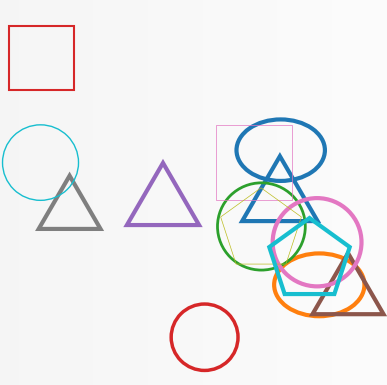[{"shape": "triangle", "thickness": 3, "radius": 0.56, "center": [0.722, 0.482]}, {"shape": "oval", "thickness": 3, "radius": 0.57, "center": [0.724, 0.61]}, {"shape": "oval", "thickness": 3, "radius": 0.58, "center": [0.824, 0.26]}, {"shape": "circle", "thickness": 2, "radius": 0.57, "center": [0.675, 0.412]}, {"shape": "square", "thickness": 1.5, "radius": 0.42, "center": [0.108, 0.849]}, {"shape": "circle", "thickness": 2.5, "radius": 0.43, "center": [0.528, 0.124]}, {"shape": "triangle", "thickness": 3, "radius": 0.54, "center": [0.421, 0.469]}, {"shape": "triangle", "thickness": 3, "radius": 0.53, "center": [0.898, 0.237]}, {"shape": "circle", "thickness": 3, "radius": 0.57, "center": [0.818, 0.371]}, {"shape": "square", "thickness": 0.5, "radius": 0.49, "center": [0.656, 0.578]}, {"shape": "triangle", "thickness": 3, "radius": 0.46, "center": [0.18, 0.451]}, {"shape": "pentagon", "thickness": 0.5, "radius": 0.55, "center": [0.674, 0.403]}, {"shape": "pentagon", "thickness": 3, "radius": 0.55, "center": [0.799, 0.325]}, {"shape": "circle", "thickness": 1, "radius": 0.49, "center": [0.105, 0.578]}]